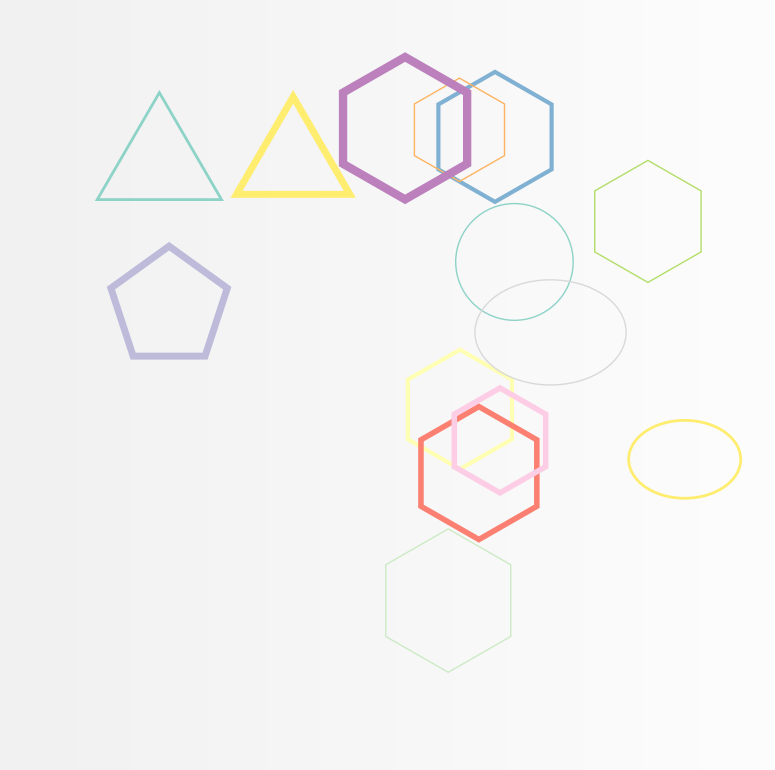[{"shape": "triangle", "thickness": 1, "radius": 0.46, "center": [0.206, 0.787]}, {"shape": "circle", "thickness": 0.5, "radius": 0.38, "center": [0.664, 0.66]}, {"shape": "hexagon", "thickness": 1.5, "radius": 0.39, "center": [0.593, 0.468]}, {"shape": "pentagon", "thickness": 2.5, "radius": 0.39, "center": [0.218, 0.601]}, {"shape": "hexagon", "thickness": 2, "radius": 0.43, "center": [0.618, 0.386]}, {"shape": "hexagon", "thickness": 1.5, "radius": 0.42, "center": [0.639, 0.822]}, {"shape": "hexagon", "thickness": 0.5, "radius": 0.34, "center": [0.593, 0.831]}, {"shape": "hexagon", "thickness": 0.5, "radius": 0.4, "center": [0.836, 0.712]}, {"shape": "hexagon", "thickness": 2, "radius": 0.34, "center": [0.645, 0.428]}, {"shape": "oval", "thickness": 0.5, "radius": 0.49, "center": [0.71, 0.568]}, {"shape": "hexagon", "thickness": 3, "radius": 0.46, "center": [0.523, 0.833]}, {"shape": "hexagon", "thickness": 0.5, "radius": 0.47, "center": [0.578, 0.22]}, {"shape": "oval", "thickness": 1, "radius": 0.36, "center": [0.883, 0.403]}, {"shape": "triangle", "thickness": 2.5, "radius": 0.42, "center": [0.378, 0.79]}]